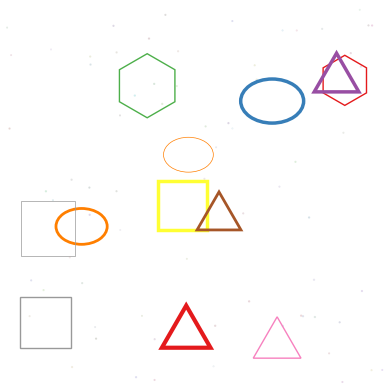[{"shape": "hexagon", "thickness": 1, "radius": 0.33, "center": [0.896, 0.791]}, {"shape": "triangle", "thickness": 3, "radius": 0.36, "center": [0.484, 0.133]}, {"shape": "oval", "thickness": 2.5, "radius": 0.41, "center": [0.707, 0.738]}, {"shape": "hexagon", "thickness": 1, "radius": 0.42, "center": [0.382, 0.777]}, {"shape": "triangle", "thickness": 2.5, "radius": 0.33, "center": [0.874, 0.795]}, {"shape": "oval", "thickness": 0.5, "radius": 0.32, "center": [0.489, 0.598]}, {"shape": "oval", "thickness": 2, "radius": 0.33, "center": [0.212, 0.412]}, {"shape": "square", "thickness": 2.5, "radius": 0.32, "center": [0.473, 0.466]}, {"shape": "triangle", "thickness": 2, "radius": 0.33, "center": [0.569, 0.436]}, {"shape": "triangle", "thickness": 1, "radius": 0.36, "center": [0.72, 0.105]}, {"shape": "square", "thickness": 1, "radius": 0.33, "center": [0.118, 0.162]}, {"shape": "square", "thickness": 0.5, "radius": 0.35, "center": [0.124, 0.406]}]